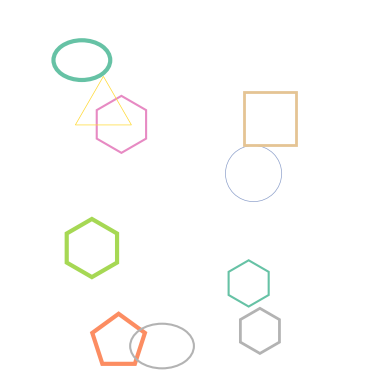[{"shape": "oval", "thickness": 3, "radius": 0.37, "center": [0.213, 0.844]}, {"shape": "hexagon", "thickness": 1.5, "radius": 0.3, "center": [0.646, 0.264]}, {"shape": "pentagon", "thickness": 3, "radius": 0.36, "center": [0.308, 0.113]}, {"shape": "circle", "thickness": 0.5, "radius": 0.37, "center": [0.659, 0.549]}, {"shape": "hexagon", "thickness": 1.5, "radius": 0.37, "center": [0.315, 0.677]}, {"shape": "hexagon", "thickness": 3, "radius": 0.38, "center": [0.239, 0.356]}, {"shape": "triangle", "thickness": 0.5, "radius": 0.42, "center": [0.269, 0.718]}, {"shape": "square", "thickness": 2, "radius": 0.34, "center": [0.701, 0.693]}, {"shape": "hexagon", "thickness": 2, "radius": 0.29, "center": [0.675, 0.141]}, {"shape": "oval", "thickness": 1.5, "radius": 0.41, "center": [0.421, 0.101]}]